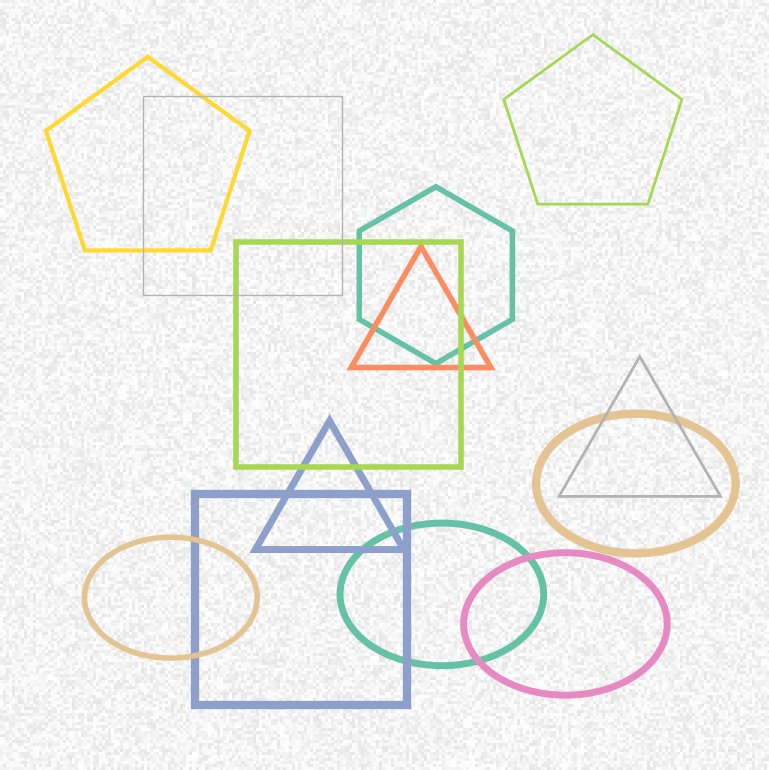[{"shape": "hexagon", "thickness": 2, "radius": 0.57, "center": [0.566, 0.643]}, {"shape": "oval", "thickness": 2.5, "radius": 0.66, "center": [0.574, 0.228]}, {"shape": "triangle", "thickness": 2, "radius": 0.52, "center": [0.547, 0.575]}, {"shape": "triangle", "thickness": 2.5, "radius": 0.56, "center": [0.428, 0.342]}, {"shape": "square", "thickness": 3, "radius": 0.69, "center": [0.391, 0.221]}, {"shape": "oval", "thickness": 2.5, "radius": 0.66, "center": [0.734, 0.19]}, {"shape": "pentagon", "thickness": 1, "radius": 0.61, "center": [0.77, 0.833]}, {"shape": "square", "thickness": 2, "radius": 0.73, "center": [0.453, 0.54]}, {"shape": "pentagon", "thickness": 1.5, "radius": 0.7, "center": [0.192, 0.787]}, {"shape": "oval", "thickness": 2, "radius": 0.56, "center": [0.222, 0.224]}, {"shape": "oval", "thickness": 3, "radius": 0.65, "center": [0.826, 0.372]}, {"shape": "square", "thickness": 0.5, "radius": 0.65, "center": [0.315, 0.747]}, {"shape": "triangle", "thickness": 1, "radius": 0.61, "center": [0.831, 0.416]}]